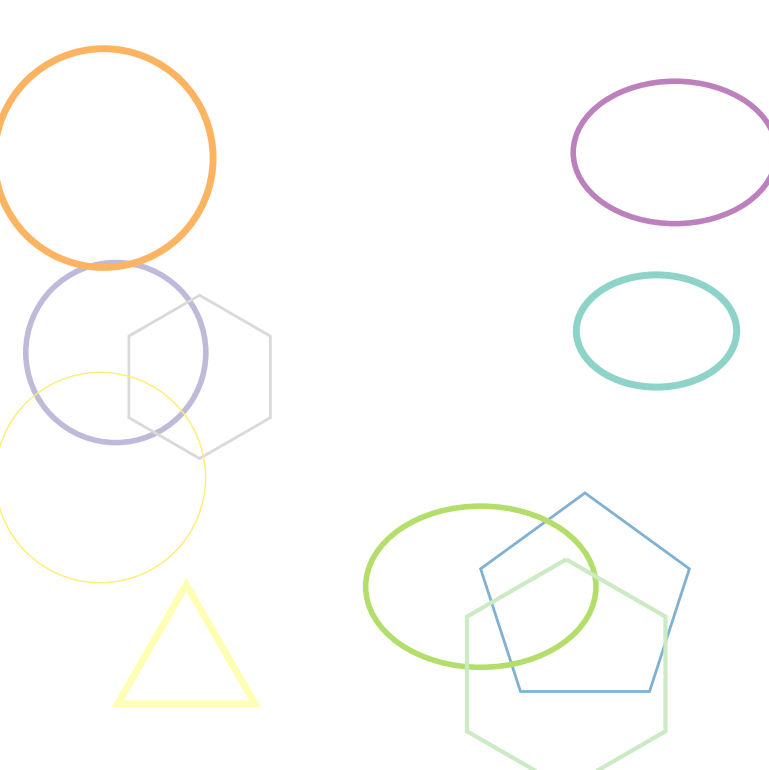[{"shape": "oval", "thickness": 2.5, "radius": 0.52, "center": [0.853, 0.57]}, {"shape": "triangle", "thickness": 2.5, "radius": 0.52, "center": [0.242, 0.137]}, {"shape": "circle", "thickness": 2, "radius": 0.58, "center": [0.15, 0.542]}, {"shape": "pentagon", "thickness": 1, "radius": 0.71, "center": [0.76, 0.217]}, {"shape": "circle", "thickness": 2.5, "radius": 0.71, "center": [0.135, 0.795]}, {"shape": "oval", "thickness": 2, "radius": 0.75, "center": [0.624, 0.238]}, {"shape": "hexagon", "thickness": 1, "radius": 0.53, "center": [0.259, 0.511]}, {"shape": "oval", "thickness": 2, "radius": 0.66, "center": [0.877, 0.802]}, {"shape": "hexagon", "thickness": 1.5, "radius": 0.74, "center": [0.735, 0.125]}, {"shape": "circle", "thickness": 0.5, "radius": 0.68, "center": [0.13, 0.38]}]